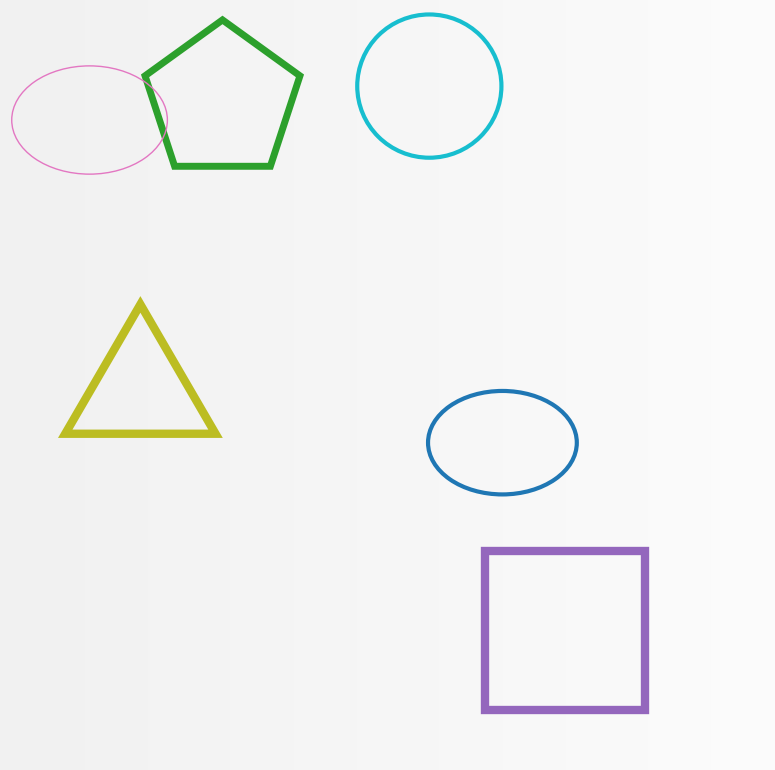[{"shape": "oval", "thickness": 1.5, "radius": 0.48, "center": [0.648, 0.425]}, {"shape": "pentagon", "thickness": 2.5, "radius": 0.53, "center": [0.287, 0.869]}, {"shape": "square", "thickness": 3, "radius": 0.51, "center": [0.729, 0.181]}, {"shape": "oval", "thickness": 0.5, "radius": 0.5, "center": [0.116, 0.844]}, {"shape": "triangle", "thickness": 3, "radius": 0.56, "center": [0.181, 0.493]}, {"shape": "circle", "thickness": 1.5, "radius": 0.47, "center": [0.554, 0.888]}]